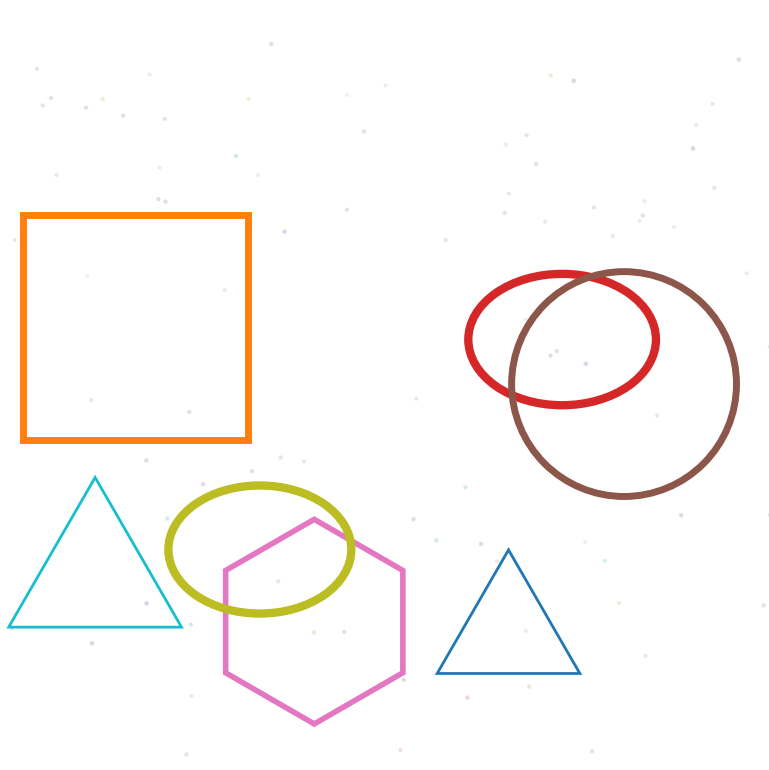[{"shape": "triangle", "thickness": 1, "radius": 0.53, "center": [0.66, 0.179]}, {"shape": "square", "thickness": 2.5, "radius": 0.73, "center": [0.177, 0.575]}, {"shape": "oval", "thickness": 3, "radius": 0.61, "center": [0.73, 0.559]}, {"shape": "circle", "thickness": 2.5, "radius": 0.73, "center": [0.81, 0.501]}, {"shape": "hexagon", "thickness": 2, "radius": 0.66, "center": [0.408, 0.193]}, {"shape": "oval", "thickness": 3, "radius": 0.59, "center": [0.337, 0.286]}, {"shape": "triangle", "thickness": 1, "radius": 0.65, "center": [0.124, 0.25]}]